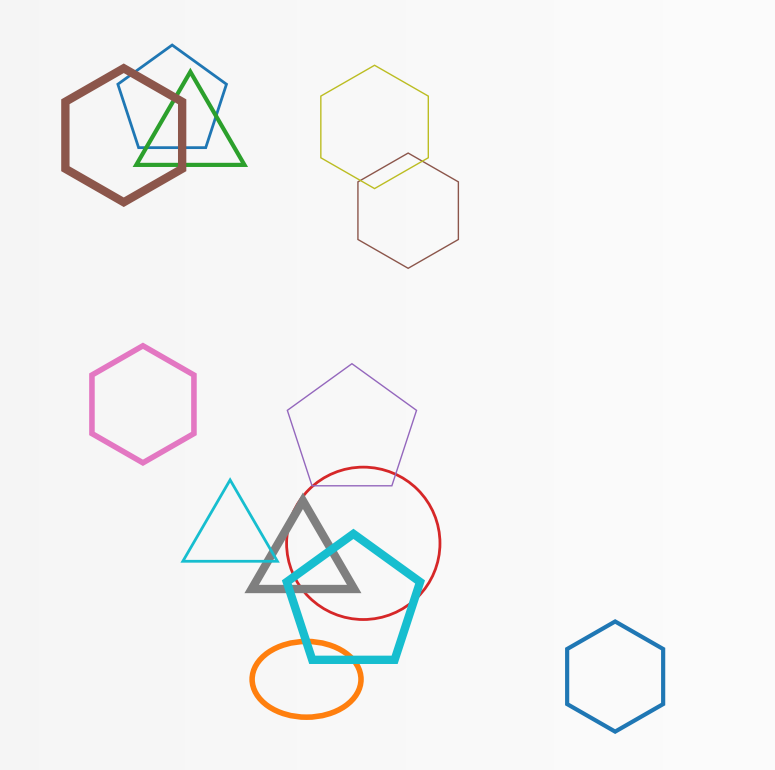[{"shape": "hexagon", "thickness": 1.5, "radius": 0.36, "center": [0.794, 0.121]}, {"shape": "pentagon", "thickness": 1, "radius": 0.37, "center": [0.222, 0.868]}, {"shape": "oval", "thickness": 2, "radius": 0.35, "center": [0.396, 0.118]}, {"shape": "triangle", "thickness": 1.5, "radius": 0.4, "center": [0.246, 0.826]}, {"shape": "circle", "thickness": 1, "radius": 0.49, "center": [0.469, 0.294]}, {"shape": "pentagon", "thickness": 0.5, "radius": 0.44, "center": [0.454, 0.44]}, {"shape": "hexagon", "thickness": 3, "radius": 0.43, "center": [0.16, 0.824]}, {"shape": "hexagon", "thickness": 0.5, "radius": 0.37, "center": [0.527, 0.726]}, {"shape": "hexagon", "thickness": 2, "radius": 0.38, "center": [0.184, 0.475]}, {"shape": "triangle", "thickness": 3, "radius": 0.38, "center": [0.391, 0.273]}, {"shape": "hexagon", "thickness": 0.5, "radius": 0.4, "center": [0.483, 0.835]}, {"shape": "pentagon", "thickness": 3, "radius": 0.45, "center": [0.456, 0.216]}, {"shape": "triangle", "thickness": 1, "radius": 0.35, "center": [0.297, 0.306]}]